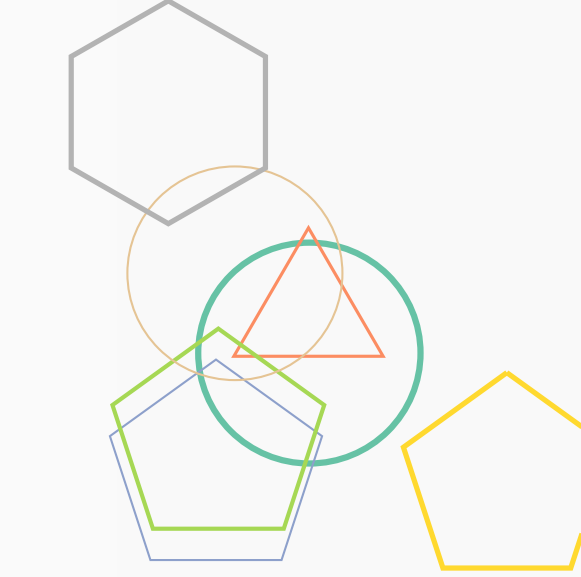[{"shape": "circle", "thickness": 3, "radius": 0.96, "center": [0.532, 0.388]}, {"shape": "triangle", "thickness": 1.5, "radius": 0.74, "center": [0.531, 0.456]}, {"shape": "pentagon", "thickness": 1, "radius": 0.96, "center": [0.372, 0.185]}, {"shape": "pentagon", "thickness": 2, "radius": 0.96, "center": [0.376, 0.239]}, {"shape": "pentagon", "thickness": 2.5, "radius": 0.94, "center": [0.872, 0.167]}, {"shape": "circle", "thickness": 1, "radius": 0.92, "center": [0.404, 0.526]}, {"shape": "hexagon", "thickness": 2.5, "radius": 0.96, "center": [0.29, 0.805]}]